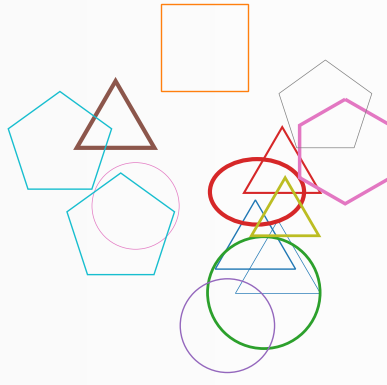[{"shape": "triangle", "thickness": 0.5, "radius": 0.63, "center": [0.717, 0.301]}, {"shape": "triangle", "thickness": 1, "radius": 0.6, "center": [0.659, 0.361]}, {"shape": "square", "thickness": 1, "radius": 0.56, "center": [0.528, 0.877]}, {"shape": "circle", "thickness": 2, "radius": 0.73, "center": [0.681, 0.24]}, {"shape": "oval", "thickness": 3, "radius": 0.61, "center": [0.663, 0.502]}, {"shape": "triangle", "thickness": 1.5, "radius": 0.57, "center": [0.728, 0.556]}, {"shape": "circle", "thickness": 1, "radius": 0.61, "center": [0.587, 0.154]}, {"shape": "triangle", "thickness": 3, "radius": 0.58, "center": [0.298, 0.674]}, {"shape": "hexagon", "thickness": 2.5, "radius": 0.68, "center": [0.891, 0.606]}, {"shape": "circle", "thickness": 0.5, "radius": 0.56, "center": [0.35, 0.465]}, {"shape": "pentagon", "thickness": 0.5, "radius": 0.63, "center": [0.84, 0.718]}, {"shape": "triangle", "thickness": 2, "radius": 0.5, "center": [0.736, 0.438]}, {"shape": "pentagon", "thickness": 1, "radius": 0.73, "center": [0.312, 0.405]}, {"shape": "pentagon", "thickness": 1, "radius": 0.7, "center": [0.155, 0.622]}]